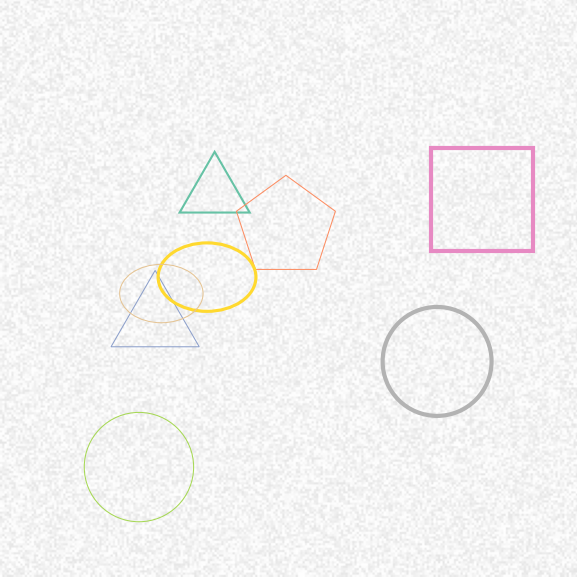[{"shape": "triangle", "thickness": 1, "radius": 0.35, "center": [0.372, 0.666]}, {"shape": "pentagon", "thickness": 0.5, "radius": 0.45, "center": [0.495, 0.605]}, {"shape": "triangle", "thickness": 0.5, "radius": 0.44, "center": [0.269, 0.443]}, {"shape": "square", "thickness": 2, "radius": 0.44, "center": [0.835, 0.654]}, {"shape": "circle", "thickness": 0.5, "radius": 0.47, "center": [0.241, 0.19]}, {"shape": "oval", "thickness": 1.5, "radius": 0.42, "center": [0.358, 0.519]}, {"shape": "oval", "thickness": 0.5, "radius": 0.36, "center": [0.279, 0.491]}, {"shape": "circle", "thickness": 2, "radius": 0.47, "center": [0.757, 0.373]}]